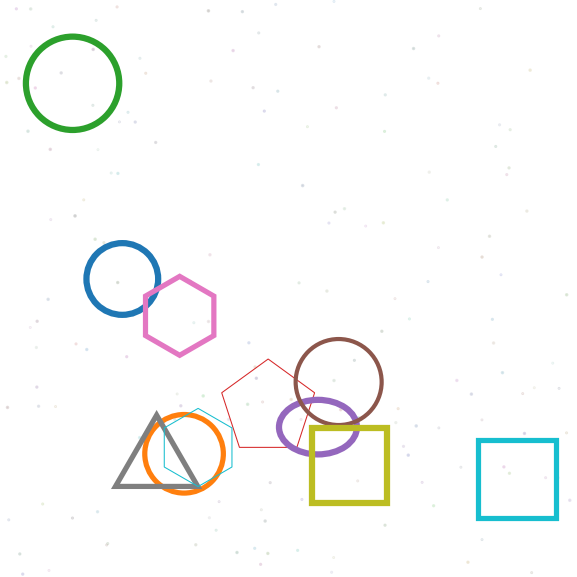[{"shape": "circle", "thickness": 3, "radius": 0.31, "center": [0.212, 0.516]}, {"shape": "circle", "thickness": 2.5, "radius": 0.34, "center": [0.319, 0.213]}, {"shape": "circle", "thickness": 3, "radius": 0.4, "center": [0.126, 0.855]}, {"shape": "pentagon", "thickness": 0.5, "radius": 0.42, "center": [0.464, 0.293]}, {"shape": "oval", "thickness": 3, "radius": 0.34, "center": [0.551, 0.26]}, {"shape": "circle", "thickness": 2, "radius": 0.37, "center": [0.586, 0.338]}, {"shape": "hexagon", "thickness": 2.5, "radius": 0.34, "center": [0.311, 0.452]}, {"shape": "triangle", "thickness": 2.5, "radius": 0.41, "center": [0.271, 0.198]}, {"shape": "square", "thickness": 3, "radius": 0.33, "center": [0.605, 0.193]}, {"shape": "hexagon", "thickness": 0.5, "radius": 0.34, "center": [0.343, 0.224]}, {"shape": "square", "thickness": 2.5, "radius": 0.34, "center": [0.895, 0.17]}]